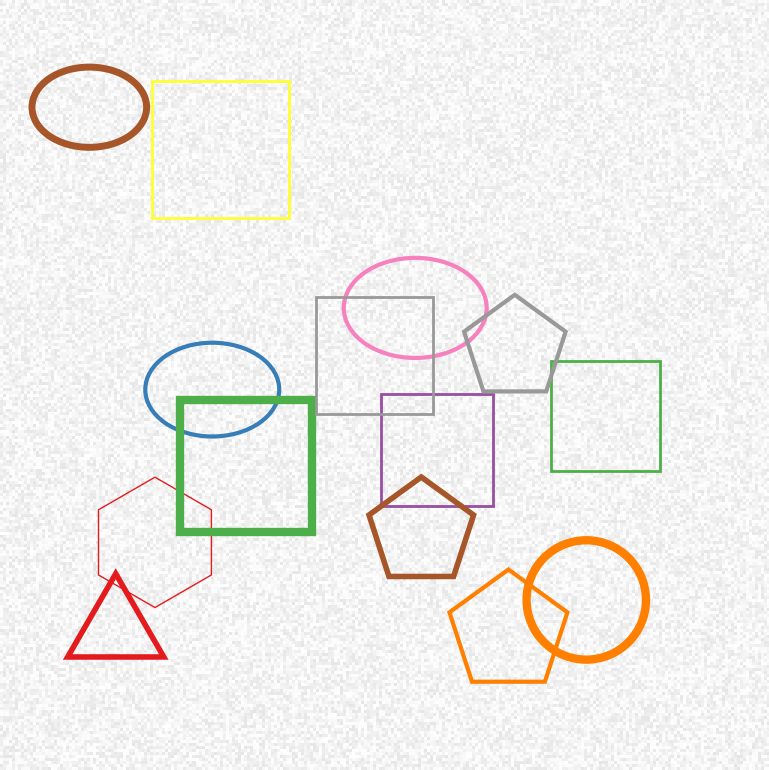[{"shape": "triangle", "thickness": 2, "radius": 0.36, "center": [0.15, 0.183]}, {"shape": "hexagon", "thickness": 0.5, "radius": 0.42, "center": [0.201, 0.296]}, {"shape": "oval", "thickness": 1.5, "radius": 0.43, "center": [0.276, 0.494]}, {"shape": "square", "thickness": 1, "radius": 0.36, "center": [0.786, 0.46]}, {"shape": "square", "thickness": 3, "radius": 0.43, "center": [0.32, 0.395]}, {"shape": "square", "thickness": 1, "radius": 0.37, "center": [0.568, 0.415]}, {"shape": "pentagon", "thickness": 1.5, "radius": 0.4, "center": [0.66, 0.18]}, {"shape": "circle", "thickness": 3, "radius": 0.39, "center": [0.761, 0.221]}, {"shape": "square", "thickness": 1, "radius": 0.44, "center": [0.286, 0.805]}, {"shape": "oval", "thickness": 2.5, "radius": 0.37, "center": [0.116, 0.861]}, {"shape": "pentagon", "thickness": 2, "radius": 0.36, "center": [0.547, 0.309]}, {"shape": "oval", "thickness": 1.5, "radius": 0.46, "center": [0.539, 0.6]}, {"shape": "pentagon", "thickness": 1.5, "radius": 0.35, "center": [0.669, 0.548]}, {"shape": "square", "thickness": 1, "radius": 0.38, "center": [0.487, 0.538]}]